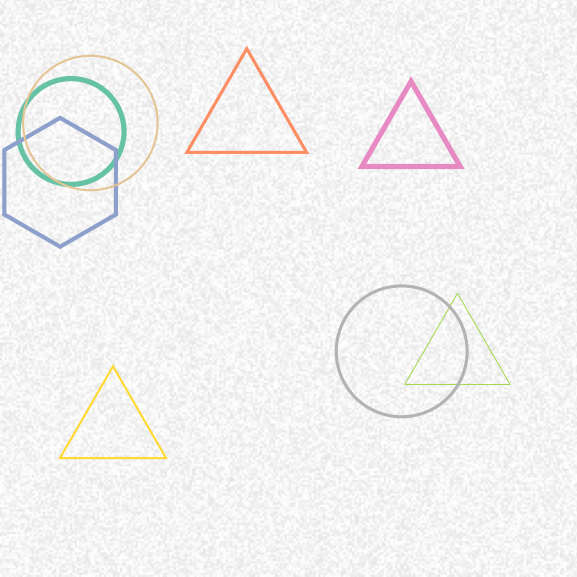[{"shape": "circle", "thickness": 2.5, "radius": 0.46, "center": [0.123, 0.771]}, {"shape": "triangle", "thickness": 1.5, "radius": 0.6, "center": [0.427, 0.795]}, {"shape": "hexagon", "thickness": 2, "radius": 0.56, "center": [0.104, 0.683]}, {"shape": "triangle", "thickness": 2.5, "radius": 0.49, "center": [0.712, 0.76]}, {"shape": "triangle", "thickness": 0.5, "radius": 0.53, "center": [0.792, 0.386]}, {"shape": "triangle", "thickness": 1, "radius": 0.53, "center": [0.196, 0.259]}, {"shape": "circle", "thickness": 1, "radius": 0.58, "center": [0.156, 0.786]}, {"shape": "circle", "thickness": 1.5, "radius": 0.57, "center": [0.696, 0.391]}]